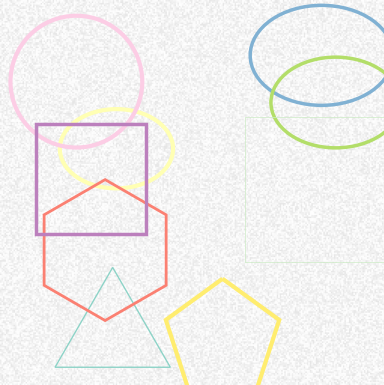[{"shape": "triangle", "thickness": 1, "radius": 0.86, "center": [0.293, 0.133]}, {"shape": "oval", "thickness": 3, "radius": 0.74, "center": [0.302, 0.614]}, {"shape": "hexagon", "thickness": 2, "radius": 0.92, "center": [0.273, 0.35]}, {"shape": "oval", "thickness": 2.5, "radius": 0.93, "center": [0.835, 0.856]}, {"shape": "oval", "thickness": 2.5, "radius": 0.84, "center": [0.872, 0.734]}, {"shape": "circle", "thickness": 3, "radius": 0.86, "center": [0.198, 0.788]}, {"shape": "square", "thickness": 2.5, "radius": 0.72, "center": [0.237, 0.535]}, {"shape": "square", "thickness": 0.5, "radius": 0.94, "center": [0.824, 0.508]}, {"shape": "pentagon", "thickness": 3, "radius": 0.77, "center": [0.578, 0.121]}]